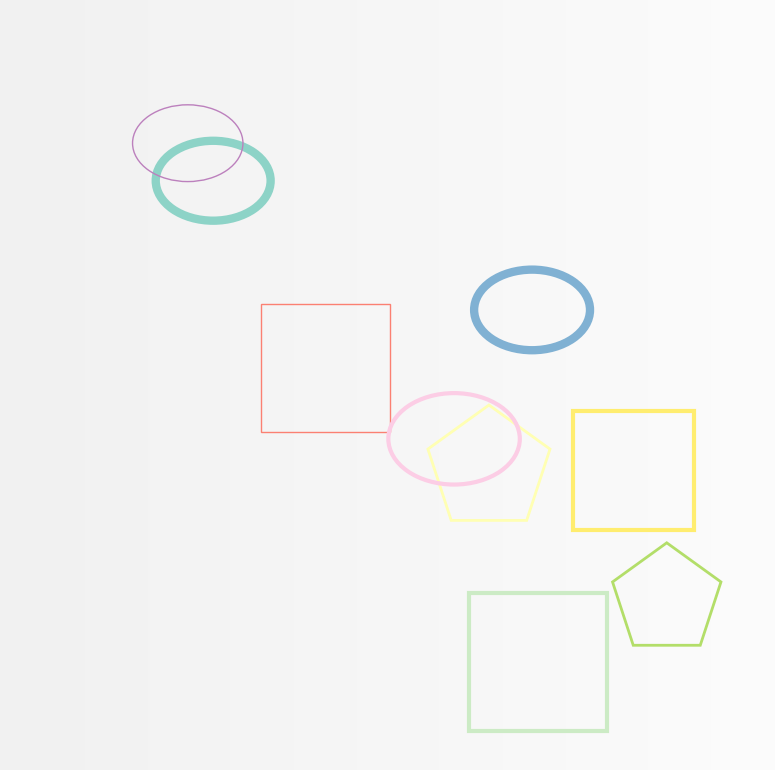[{"shape": "oval", "thickness": 3, "radius": 0.37, "center": [0.275, 0.765]}, {"shape": "pentagon", "thickness": 1, "radius": 0.41, "center": [0.631, 0.391]}, {"shape": "square", "thickness": 0.5, "radius": 0.42, "center": [0.42, 0.522]}, {"shape": "oval", "thickness": 3, "radius": 0.37, "center": [0.687, 0.597]}, {"shape": "pentagon", "thickness": 1, "radius": 0.37, "center": [0.86, 0.221]}, {"shape": "oval", "thickness": 1.5, "radius": 0.42, "center": [0.586, 0.43]}, {"shape": "oval", "thickness": 0.5, "radius": 0.36, "center": [0.242, 0.814]}, {"shape": "square", "thickness": 1.5, "radius": 0.45, "center": [0.694, 0.14]}, {"shape": "square", "thickness": 1.5, "radius": 0.39, "center": [0.818, 0.389]}]